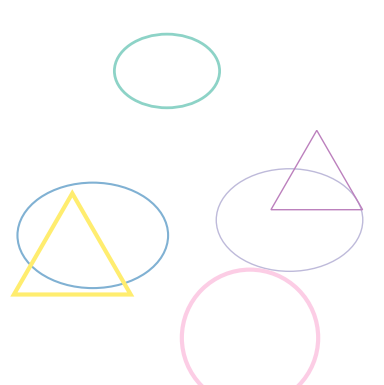[{"shape": "oval", "thickness": 2, "radius": 0.68, "center": [0.434, 0.816]}, {"shape": "oval", "thickness": 1, "radius": 0.95, "center": [0.752, 0.428]}, {"shape": "oval", "thickness": 1.5, "radius": 0.98, "center": [0.241, 0.389]}, {"shape": "circle", "thickness": 3, "radius": 0.89, "center": [0.649, 0.123]}, {"shape": "triangle", "thickness": 1, "radius": 0.69, "center": [0.823, 0.524]}, {"shape": "triangle", "thickness": 3, "radius": 0.88, "center": [0.188, 0.323]}]